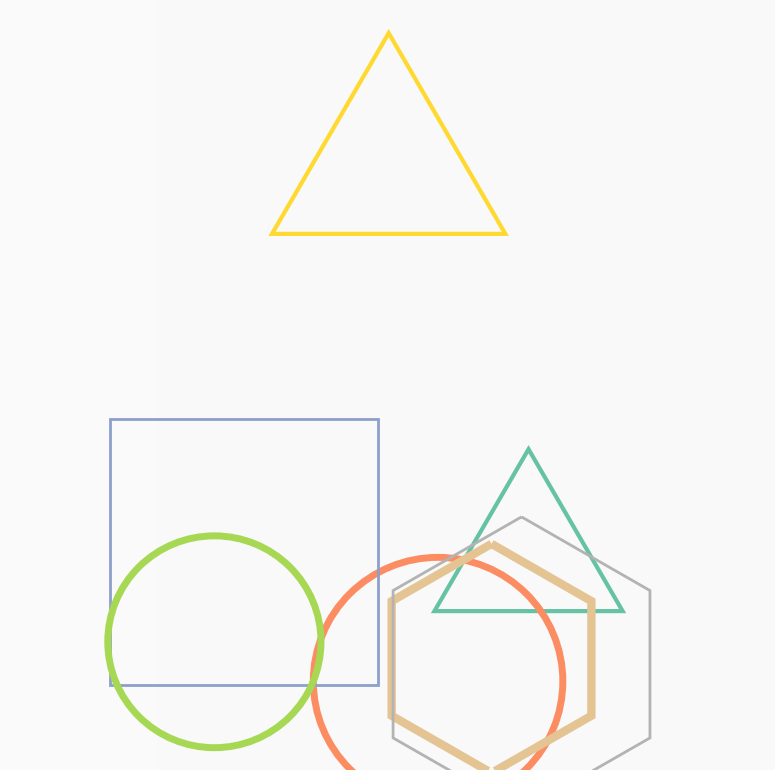[{"shape": "triangle", "thickness": 1.5, "radius": 0.7, "center": [0.682, 0.276]}, {"shape": "circle", "thickness": 2.5, "radius": 0.8, "center": [0.565, 0.115]}, {"shape": "square", "thickness": 1, "radius": 0.86, "center": [0.315, 0.283]}, {"shape": "circle", "thickness": 2.5, "radius": 0.69, "center": [0.277, 0.167]}, {"shape": "triangle", "thickness": 1.5, "radius": 0.87, "center": [0.502, 0.783]}, {"shape": "hexagon", "thickness": 3, "radius": 0.74, "center": [0.634, 0.145]}, {"shape": "hexagon", "thickness": 1, "radius": 0.96, "center": [0.673, 0.137]}]